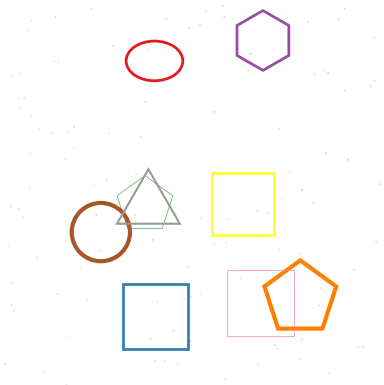[{"shape": "oval", "thickness": 2, "radius": 0.37, "center": [0.401, 0.842]}, {"shape": "square", "thickness": 2, "radius": 0.42, "center": [0.405, 0.178]}, {"shape": "pentagon", "thickness": 0.5, "radius": 0.38, "center": [0.377, 0.468]}, {"shape": "hexagon", "thickness": 2, "radius": 0.39, "center": [0.683, 0.895]}, {"shape": "pentagon", "thickness": 3, "radius": 0.49, "center": [0.78, 0.226]}, {"shape": "square", "thickness": 2, "radius": 0.4, "center": [0.632, 0.471]}, {"shape": "circle", "thickness": 3, "radius": 0.38, "center": [0.262, 0.397]}, {"shape": "square", "thickness": 0.5, "radius": 0.43, "center": [0.677, 0.214]}, {"shape": "triangle", "thickness": 1.5, "radius": 0.47, "center": [0.385, 0.466]}]